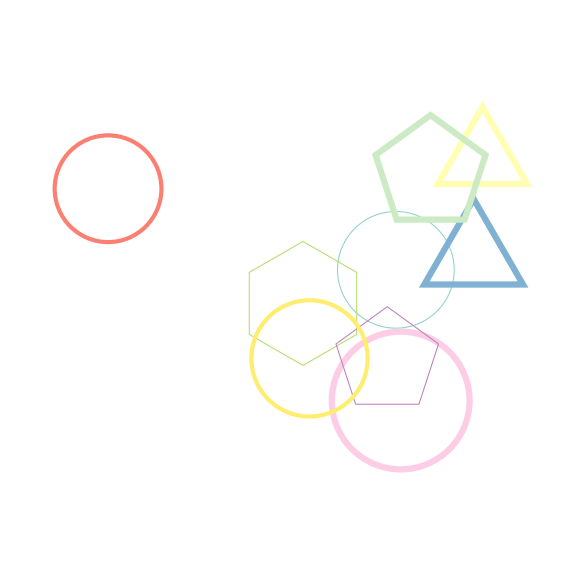[{"shape": "circle", "thickness": 0.5, "radius": 0.51, "center": [0.685, 0.532]}, {"shape": "triangle", "thickness": 3, "radius": 0.45, "center": [0.836, 0.725]}, {"shape": "circle", "thickness": 2, "radius": 0.46, "center": [0.187, 0.672]}, {"shape": "triangle", "thickness": 3, "radius": 0.49, "center": [0.82, 0.556]}, {"shape": "hexagon", "thickness": 0.5, "radius": 0.54, "center": [0.525, 0.474]}, {"shape": "circle", "thickness": 3, "radius": 0.6, "center": [0.694, 0.306]}, {"shape": "pentagon", "thickness": 0.5, "radius": 0.47, "center": [0.671, 0.375]}, {"shape": "pentagon", "thickness": 3, "radius": 0.5, "center": [0.746, 0.7]}, {"shape": "circle", "thickness": 2, "radius": 0.5, "center": [0.536, 0.379]}]